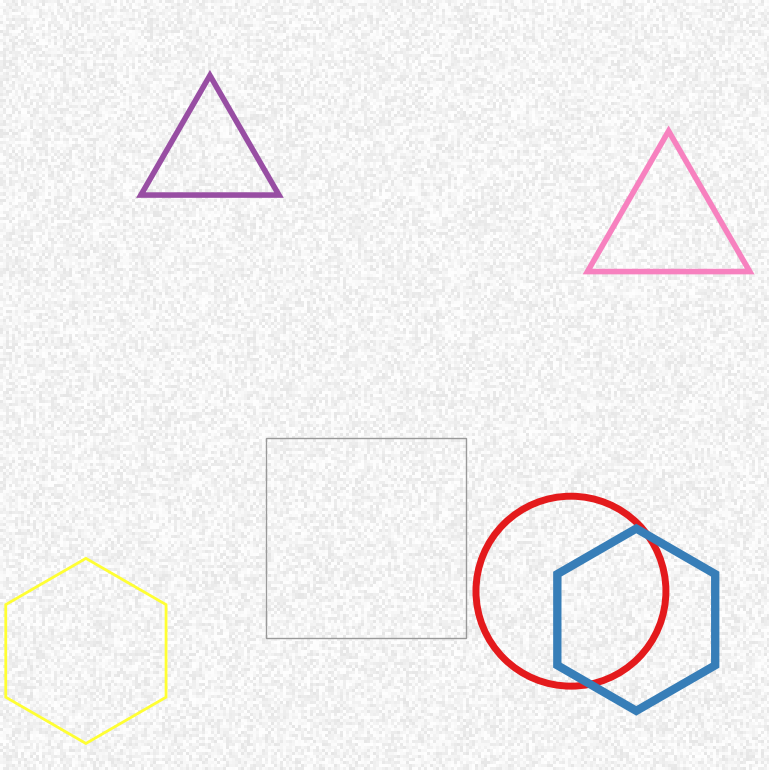[{"shape": "circle", "thickness": 2.5, "radius": 0.62, "center": [0.741, 0.232]}, {"shape": "hexagon", "thickness": 3, "radius": 0.59, "center": [0.826, 0.195]}, {"shape": "triangle", "thickness": 2, "radius": 0.52, "center": [0.273, 0.798]}, {"shape": "hexagon", "thickness": 1, "radius": 0.6, "center": [0.112, 0.155]}, {"shape": "triangle", "thickness": 2, "radius": 0.61, "center": [0.868, 0.708]}, {"shape": "square", "thickness": 0.5, "radius": 0.65, "center": [0.476, 0.301]}]